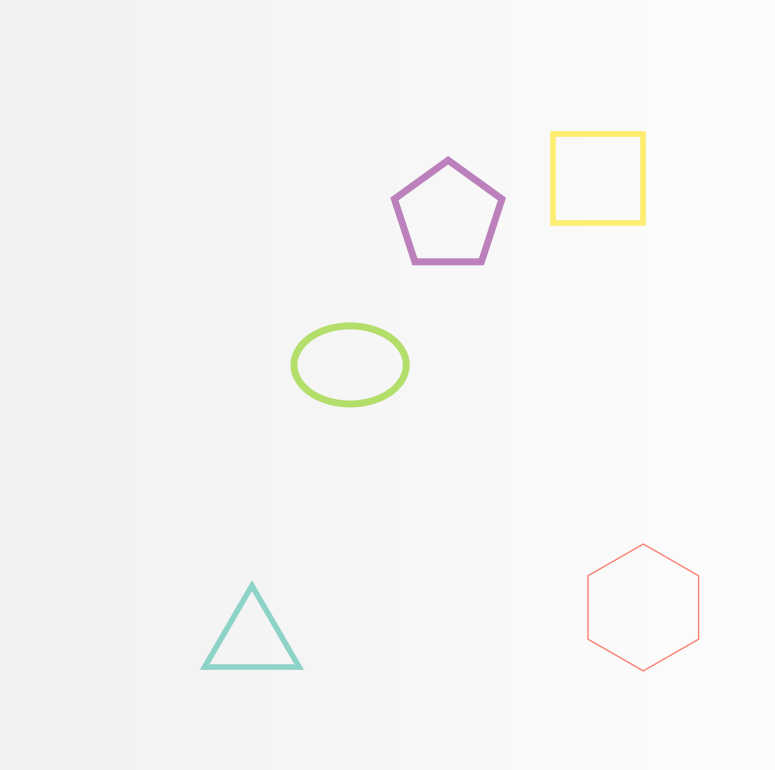[{"shape": "triangle", "thickness": 2, "radius": 0.35, "center": [0.325, 0.169]}, {"shape": "hexagon", "thickness": 0.5, "radius": 0.41, "center": [0.83, 0.211]}, {"shape": "oval", "thickness": 2.5, "radius": 0.36, "center": [0.452, 0.526]}, {"shape": "pentagon", "thickness": 2.5, "radius": 0.36, "center": [0.578, 0.719]}, {"shape": "square", "thickness": 2, "radius": 0.29, "center": [0.772, 0.768]}]